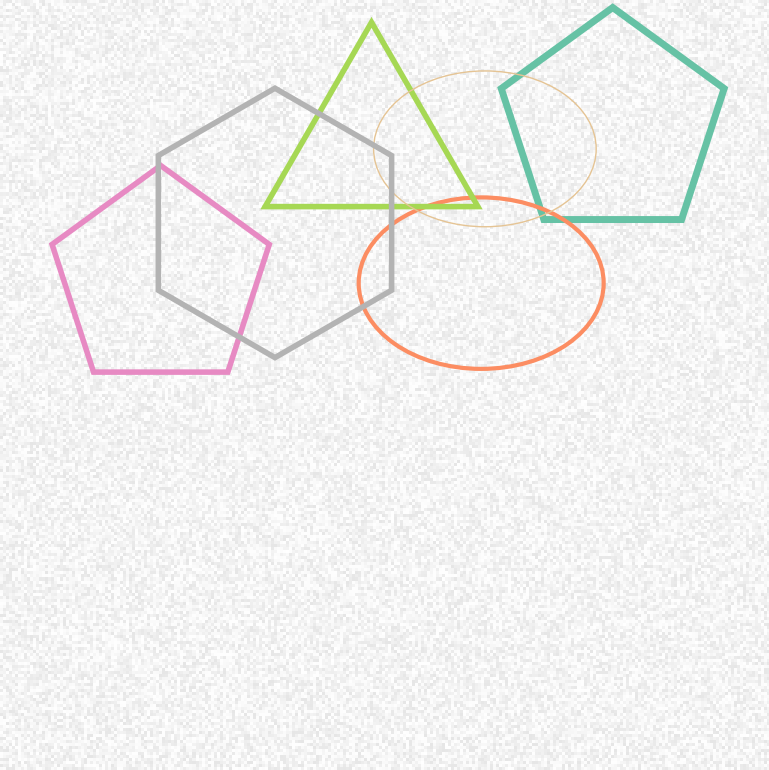[{"shape": "pentagon", "thickness": 2.5, "radius": 0.76, "center": [0.796, 0.838]}, {"shape": "oval", "thickness": 1.5, "radius": 0.8, "center": [0.625, 0.632]}, {"shape": "pentagon", "thickness": 2, "radius": 0.74, "center": [0.209, 0.637]}, {"shape": "triangle", "thickness": 2, "radius": 0.8, "center": [0.482, 0.811]}, {"shape": "oval", "thickness": 0.5, "radius": 0.72, "center": [0.63, 0.807]}, {"shape": "hexagon", "thickness": 2, "radius": 0.87, "center": [0.357, 0.711]}]